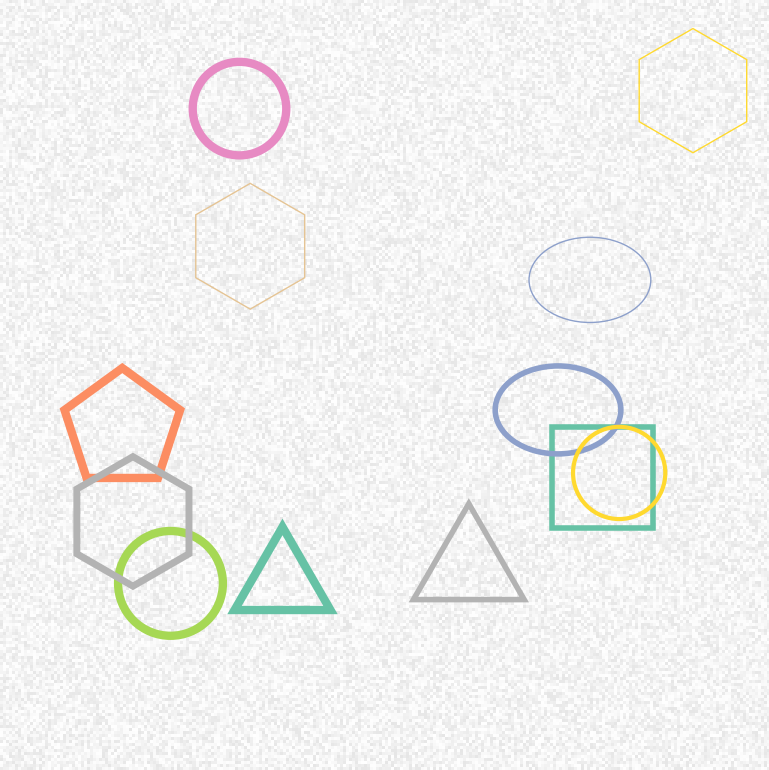[{"shape": "triangle", "thickness": 3, "radius": 0.36, "center": [0.367, 0.244]}, {"shape": "square", "thickness": 2, "radius": 0.33, "center": [0.782, 0.379]}, {"shape": "pentagon", "thickness": 3, "radius": 0.39, "center": [0.159, 0.443]}, {"shape": "oval", "thickness": 2, "radius": 0.41, "center": [0.725, 0.468]}, {"shape": "oval", "thickness": 0.5, "radius": 0.4, "center": [0.766, 0.637]}, {"shape": "circle", "thickness": 3, "radius": 0.3, "center": [0.311, 0.859]}, {"shape": "circle", "thickness": 3, "radius": 0.34, "center": [0.221, 0.242]}, {"shape": "hexagon", "thickness": 0.5, "radius": 0.4, "center": [0.9, 0.882]}, {"shape": "circle", "thickness": 1.5, "radius": 0.3, "center": [0.804, 0.386]}, {"shape": "hexagon", "thickness": 0.5, "radius": 0.41, "center": [0.325, 0.68]}, {"shape": "triangle", "thickness": 2, "radius": 0.42, "center": [0.609, 0.263]}, {"shape": "hexagon", "thickness": 2.5, "radius": 0.42, "center": [0.173, 0.323]}]